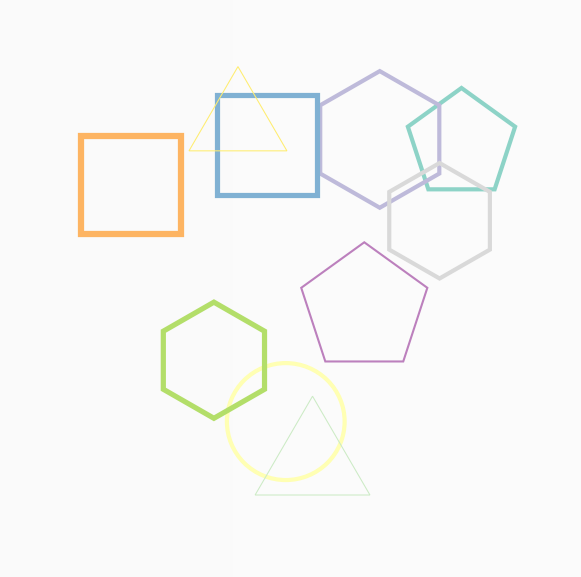[{"shape": "pentagon", "thickness": 2, "radius": 0.49, "center": [0.794, 0.75]}, {"shape": "circle", "thickness": 2, "radius": 0.51, "center": [0.492, 0.269]}, {"shape": "hexagon", "thickness": 2, "radius": 0.59, "center": [0.653, 0.758]}, {"shape": "square", "thickness": 2.5, "radius": 0.43, "center": [0.459, 0.748]}, {"shape": "square", "thickness": 3, "radius": 0.43, "center": [0.225, 0.679]}, {"shape": "hexagon", "thickness": 2.5, "radius": 0.5, "center": [0.368, 0.375]}, {"shape": "hexagon", "thickness": 2, "radius": 0.5, "center": [0.756, 0.617]}, {"shape": "pentagon", "thickness": 1, "radius": 0.57, "center": [0.627, 0.465]}, {"shape": "triangle", "thickness": 0.5, "radius": 0.57, "center": [0.538, 0.199]}, {"shape": "triangle", "thickness": 0.5, "radius": 0.49, "center": [0.409, 0.787]}]